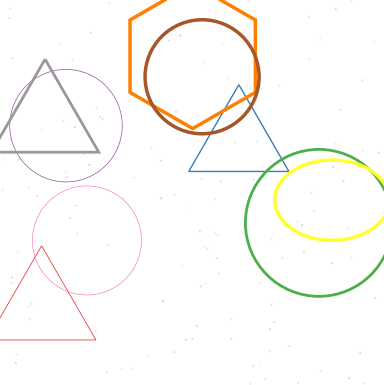[{"shape": "triangle", "thickness": 0.5, "radius": 0.82, "center": [0.108, 0.198]}, {"shape": "triangle", "thickness": 1, "radius": 0.75, "center": [0.62, 0.63]}, {"shape": "circle", "thickness": 2, "radius": 0.95, "center": [0.828, 0.421]}, {"shape": "circle", "thickness": 0.5, "radius": 0.73, "center": [0.171, 0.674]}, {"shape": "hexagon", "thickness": 2.5, "radius": 0.94, "center": [0.501, 0.854]}, {"shape": "oval", "thickness": 2.5, "radius": 0.74, "center": [0.863, 0.48]}, {"shape": "circle", "thickness": 2.5, "radius": 0.74, "center": [0.525, 0.801]}, {"shape": "circle", "thickness": 0.5, "radius": 0.71, "center": [0.226, 0.375]}, {"shape": "triangle", "thickness": 2, "radius": 0.8, "center": [0.117, 0.685]}]